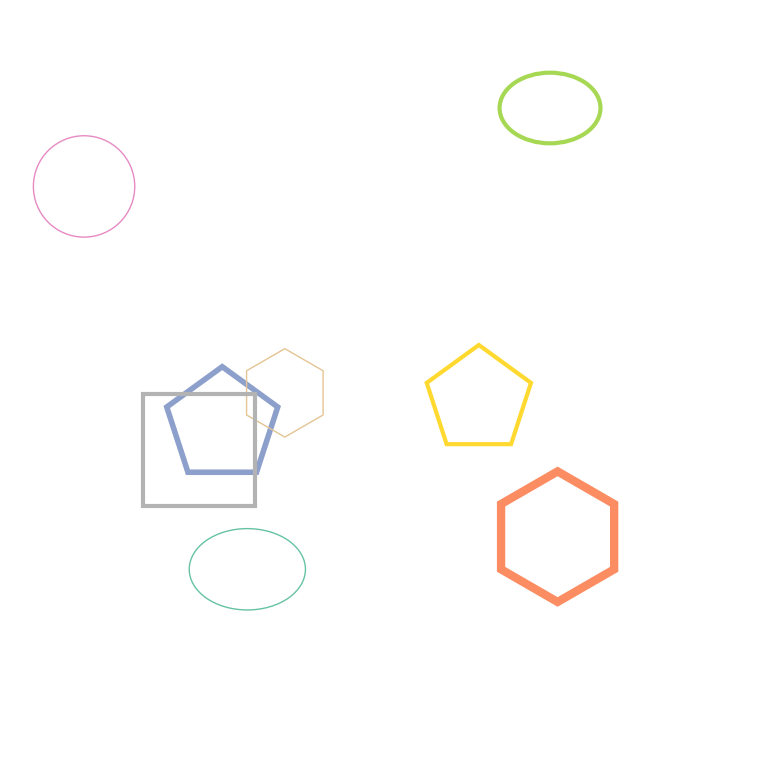[{"shape": "oval", "thickness": 0.5, "radius": 0.38, "center": [0.321, 0.261]}, {"shape": "hexagon", "thickness": 3, "radius": 0.42, "center": [0.724, 0.303]}, {"shape": "pentagon", "thickness": 2, "radius": 0.38, "center": [0.289, 0.448]}, {"shape": "circle", "thickness": 0.5, "radius": 0.33, "center": [0.109, 0.758]}, {"shape": "oval", "thickness": 1.5, "radius": 0.33, "center": [0.714, 0.86]}, {"shape": "pentagon", "thickness": 1.5, "radius": 0.36, "center": [0.622, 0.481]}, {"shape": "hexagon", "thickness": 0.5, "radius": 0.29, "center": [0.37, 0.49]}, {"shape": "square", "thickness": 1.5, "radius": 0.36, "center": [0.258, 0.415]}]